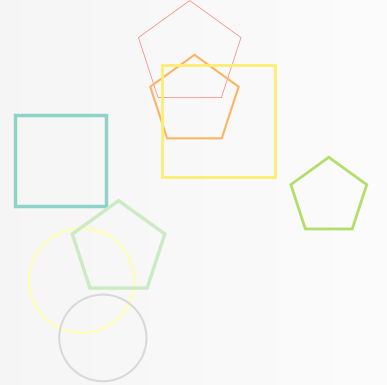[{"shape": "square", "thickness": 2.5, "radius": 0.59, "center": [0.156, 0.582]}, {"shape": "circle", "thickness": 1.5, "radius": 0.68, "center": [0.211, 0.271]}, {"shape": "pentagon", "thickness": 0.5, "radius": 0.7, "center": [0.49, 0.859]}, {"shape": "pentagon", "thickness": 1.5, "radius": 0.6, "center": [0.502, 0.738]}, {"shape": "pentagon", "thickness": 2, "radius": 0.51, "center": [0.849, 0.489]}, {"shape": "circle", "thickness": 1.5, "radius": 0.56, "center": [0.265, 0.122]}, {"shape": "pentagon", "thickness": 2.5, "radius": 0.63, "center": [0.306, 0.353]}, {"shape": "square", "thickness": 2, "radius": 0.73, "center": [0.565, 0.686]}]